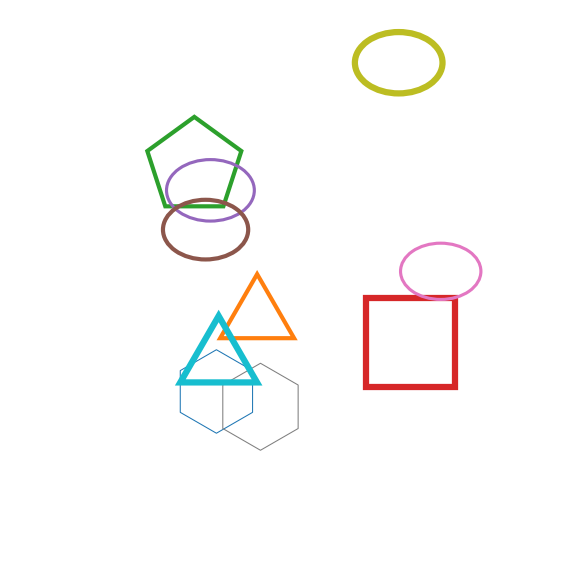[{"shape": "hexagon", "thickness": 0.5, "radius": 0.36, "center": [0.375, 0.321]}, {"shape": "triangle", "thickness": 2, "radius": 0.37, "center": [0.445, 0.45]}, {"shape": "pentagon", "thickness": 2, "radius": 0.43, "center": [0.337, 0.711]}, {"shape": "square", "thickness": 3, "radius": 0.38, "center": [0.711, 0.406]}, {"shape": "oval", "thickness": 1.5, "radius": 0.38, "center": [0.364, 0.67]}, {"shape": "oval", "thickness": 2, "radius": 0.37, "center": [0.356, 0.602]}, {"shape": "oval", "thickness": 1.5, "radius": 0.35, "center": [0.763, 0.529]}, {"shape": "hexagon", "thickness": 0.5, "radius": 0.38, "center": [0.451, 0.295]}, {"shape": "oval", "thickness": 3, "radius": 0.38, "center": [0.69, 0.891]}, {"shape": "triangle", "thickness": 3, "radius": 0.38, "center": [0.379, 0.375]}]